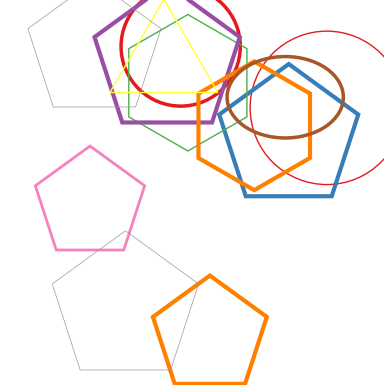[{"shape": "circle", "thickness": 2.5, "radius": 0.77, "center": [0.469, 0.879]}, {"shape": "circle", "thickness": 1, "radius": 1.0, "center": [0.849, 0.72]}, {"shape": "pentagon", "thickness": 3, "radius": 0.95, "center": [0.75, 0.644]}, {"shape": "hexagon", "thickness": 1, "radius": 0.89, "center": [0.488, 0.785]}, {"shape": "pentagon", "thickness": 3, "radius": 0.99, "center": [0.434, 0.842]}, {"shape": "hexagon", "thickness": 3, "radius": 0.84, "center": [0.66, 0.673]}, {"shape": "pentagon", "thickness": 3, "radius": 0.78, "center": [0.545, 0.129]}, {"shape": "triangle", "thickness": 1, "radius": 0.81, "center": [0.426, 0.841]}, {"shape": "oval", "thickness": 2.5, "radius": 0.76, "center": [0.741, 0.747]}, {"shape": "pentagon", "thickness": 2, "radius": 0.75, "center": [0.234, 0.471]}, {"shape": "pentagon", "thickness": 0.5, "radius": 0.91, "center": [0.245, 0.869]}, {"shape": "pentagon", "thickness": 0.5, "radius": 1.0, "center": [0.326, 0.201]}]